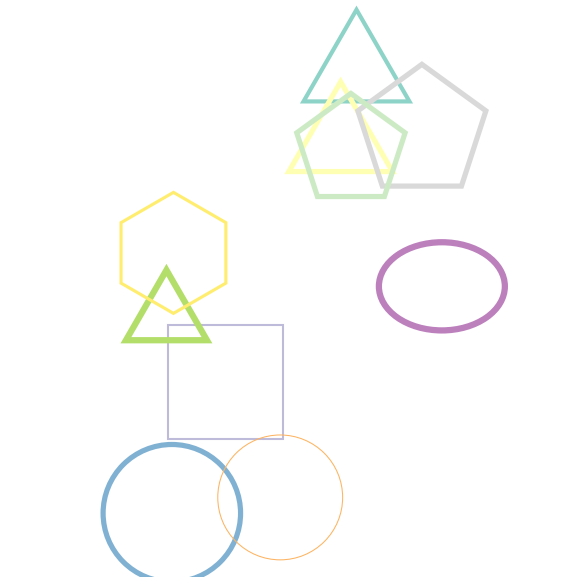[{"shape": "triangle", "thickness": 2, "radius": 0.53, "center": [0.617, 0.876]}, {"shape": "triangle", "thickness": 2.5, "radius": 0.52, "center": [0.59, 0.754]}, {"shape": "square", "thickness": 1, "radius": 0.5, "center": [0.39, 0.337]}, {"shape": "circle", "thickness": 2.5, "radius": 0.6, "center": [0.298, 0.11]}, {"shape": "circle", "thickness": 0.5, "radius": 0.54, "center": [0.485, 0.138]}, {"shape": "triangle", "thickness": 3, "radius": 0.4, "center": [0.288, 0.45]}, {"shape": "pentagon", "thickness": 2.5, "radius": 0.58, "center": [0.731, 0.771]}, {"shape": "oval", "thickness": 3, "radius": 0.55, "center": [0.765, 0.503]}, {"shape": "pentagon", "thickness": 2.5, "radius": 0.49, "center": [0.608, 0.739]}, {"shape": "hexagon", "thickness": 1.5, "radius": 0.52, "center": [0.3, 0.561]}]